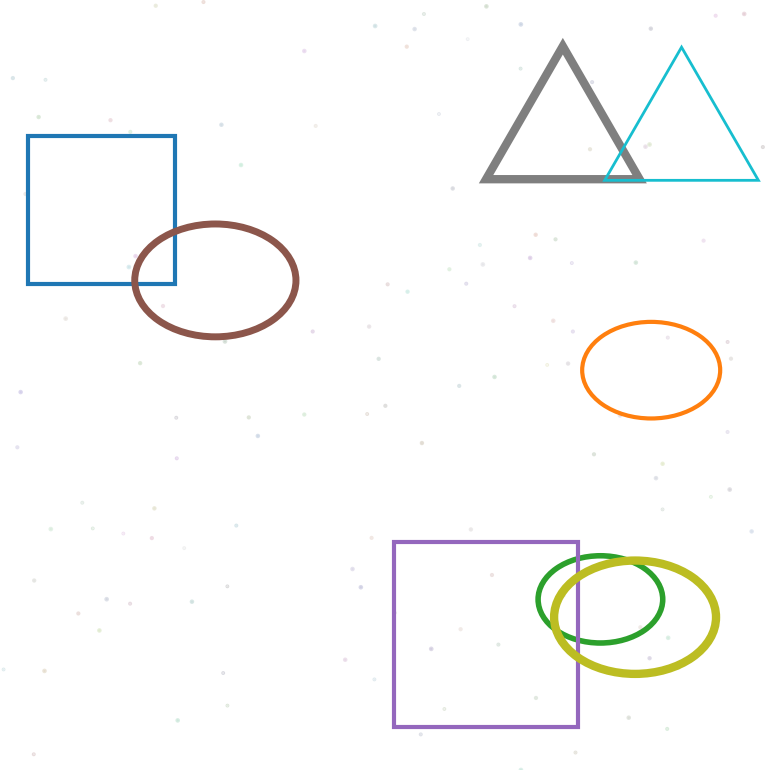[{"shape": "square", "thickness": 1.5, "radius": 0.48, "center": [0.132, 0.727]}, {"shape": "oval", "thickness": 1.5, "radius": 0.45, "center": [0.846, 0.519]}, {"shape": "oval", "thickness": 2, "radius": 0.4, "center": [0.78, 0.222]}, {"shape": "square", "thickness": 1.5, "radius": 0.6, "center": [0.631, 0.176]}, {"shape": "oval", "thickness": 2.5, "radius": 0.52, "center": [0.28, 0.636]}, {"shape": "triangle", "thickness": 3, "radius": 0.58, "center": [0.731, 0.825]}, {"shape": "oval", "thickness": 3, "radius": 0.53, "center": [0.825, 0.198]}, {"shape": "triangle", "thickness": 1, "radius": 0.58, "center": [0.885, 0.823]}]